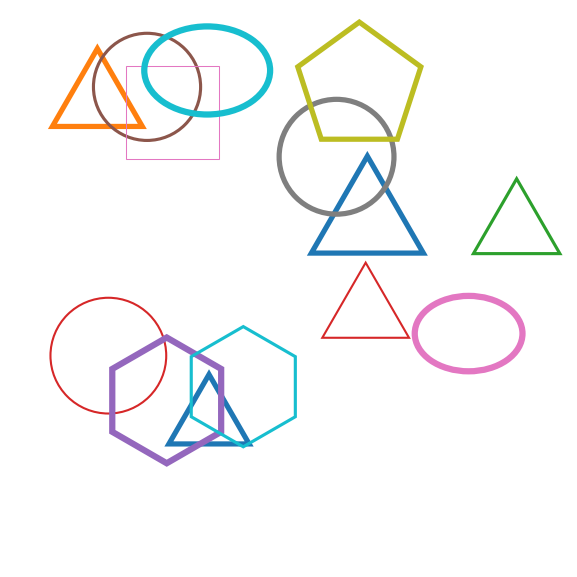[{"shape": "triangle", "thickness": 2.5, "radius": 0.4, "center": [0.362, 0.271]}, {"shape": "triangle", "thickness": 2.5, "radius": 0.56, "center": [0.636, 0.617]}, {"shape": "triangle", "thickness": 2.5, "radius": 0.45, "center": [0.169, 0.825]}, {"shape": "triangle", "thickness": 1.5, "radius": 0.43, "center": [0.895, 0.603]}, {"shape": "triangle", "thickness": 1, "radius": 0.43, "center": [0.633, 0.458]}, {"shape": "circle", "thickness": 1, "radius": 0.5, "center": [0.188, 0.383]}, {"shape": "hexagon", "thickness": 3, "radius": 0.54, "center": [0.289, 0.306]}, {"shape": "circle", "thickness": 1.5, "radius": 0.46, "center": [0.255, 0.849]}, {"shape": "square", "thickness": 0.5, "radius": 0.4, "center": [0.298, 0.805]}, {"shape": "oval", "thickness": 3, "radius": 0.47, "center": [0.811, 0.421]}, {"shape": "circle", "thickness": 2.5, "radius": 0.5, "center": [0.583, 0.728]}, {"shape": "pentagon", "thickness": 2.5, "radius": 0.56, "center": [0.622, 0.849]}, {"shape": "oval", "thickness": 3, "radius": 0.54, "center": [0.359, 0.877]}, {"shape": "hexagon", "thickness": 1.5, "radius": 0.52, "center": [0.421, 0.33]}]